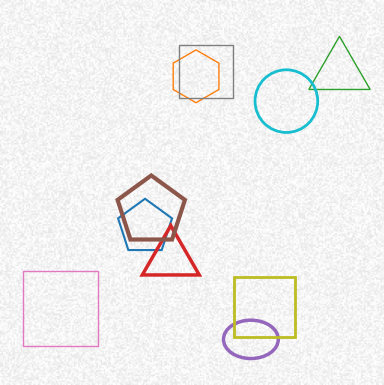[{"shape": "pentagon", "thickness": 1.5, "radius": 0.37, "center": [0.377, 0.41]}, {"shape": "hexagon", "thickness": 1, "radius": 0.34, "center": [0.509, 0.802]}, {"shape": "triangle", "thickness": 1, "radius": 0.46, "center": [0.882, 0.814]}, {"shape": "triangle", "thickness": 2.5, "radius": 0.43, "center": [0.444, 0.329]}, {"shape": "oval", "thickness": 2.5, "radius": 0.36, "center": [0.652, 0.119]}, {"shape": "pentagon", "thickness": 3, "radius": 0.46, "center": [0.393, 0.452]}, {"shape": "square", "thickness": 1, "radius": 0.49, "center": [0.156, 0.2]}, {"shape": "square", "thickness": 1, "radius": 0.35, "center": [0.535, 0.814]}, {"shape": "square", "thickness": 2, "radius": 0.39, "center": [0.688, 0.202]}, {"shape": "circle", "thickness": 2, "radius": 0.41, "center": [0.744, 0.737]}]